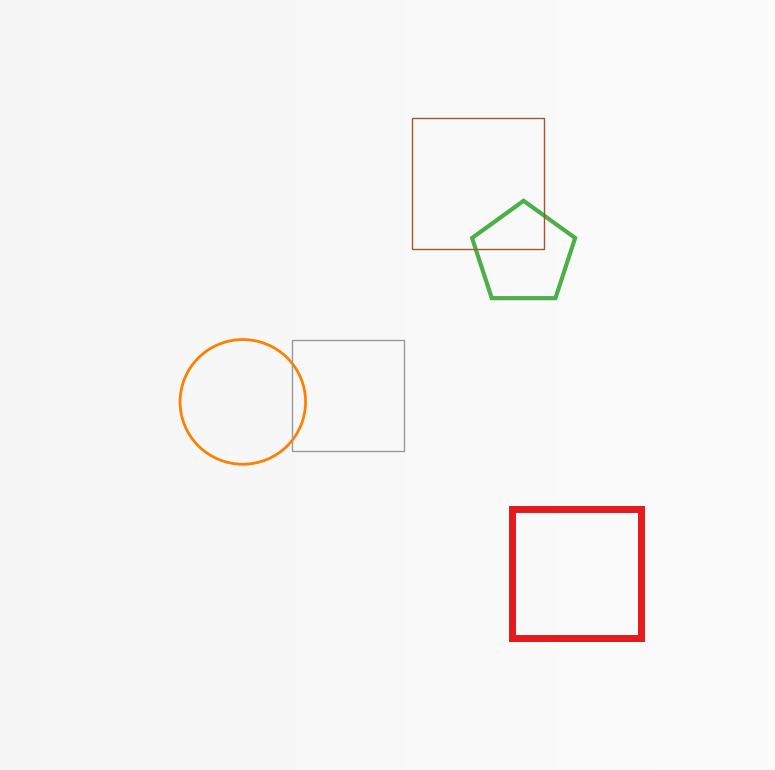[{"shape": "square", "thickness": 2.5, "radius": 0.42, "center": [0.744, 0.255]}, {"shape": "pentagon", "thickness": 1.5, "radius": 0.35, "center": [0.676, 0.669]}, {"shape": "circle", "thickness": 1, "radius": 0.4, "center": [0.313, 0.478]}, {"shape": "square", "thickness": 0.5, "radius": 0.42, "center": [0.617, 0.761]}, {"shape": "square", "thickness": 0.5, "radius": 0.36, "center": [0.449, 0.487]}]